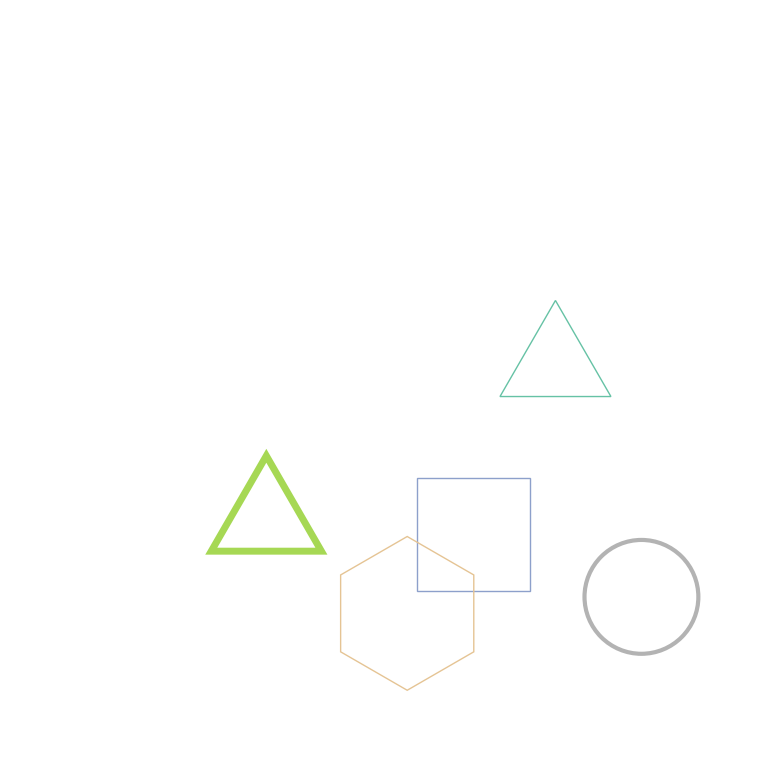[{"shape": "triangle", "thickness": 0.5, "radius": 0.42, "center": [0.721, 0.527]}, {"shape": "square", "thickness": 0.5, "radius": 0.37, "center": [0.615, 0.306]}, {"shape": "triangle", "thickness": 2.5, "radius": 0.41, "center": [0.346, 0.325]}, {"shape": "hexagon", "thickness": 0.5, "radius": 0.5, "center": [0.529, 0.203]}, {"shape": "circle", "thickness": 1.5, "radius": 0.37, "center": [0.833, 0.225]}]